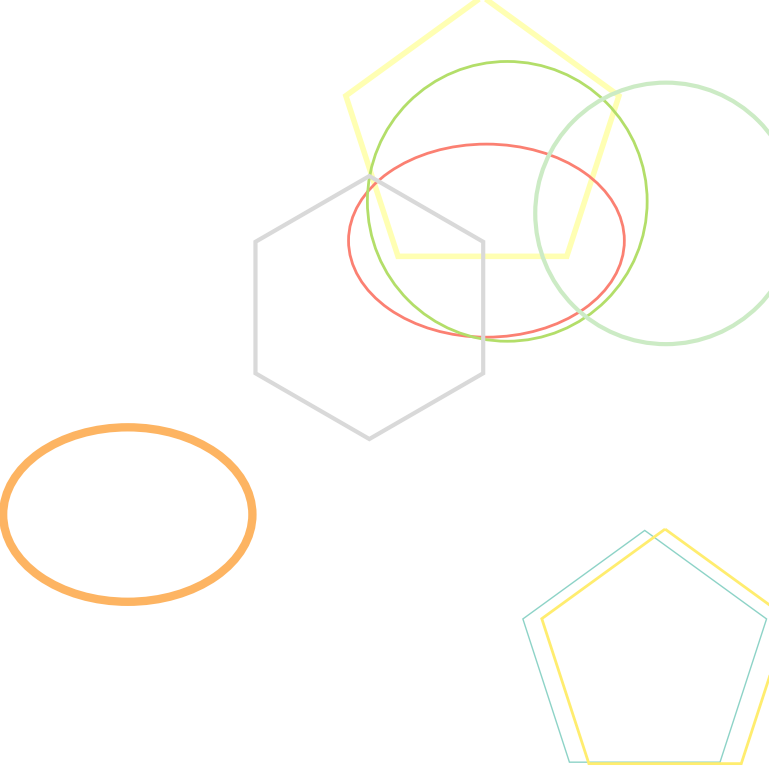[{"shape": "pentagon", "thickness": 0.5, "radius": 0.83, "center": [0.837, 0.145]}, {"shape": "pentagon", "thickness": 2, "radius": 0.93, "center": [0.626, 0.818]}, {"shape": "oval", "thickness": 1, "radius": 0.9, "center": [0.632, 0.687]}, {"shape": "oval", "thickness": 3, "radius": 0.81, "center": [0.166, 0.332]}, {"shape": "circle", "thickness": 1, "radius": 0.91, "center": [0.659, 0.738]}, {"shape": "hexagon", "thickness": 1.5, "radius": 0.85, "center": [0.48, 0.601]}, {"shape": "circle", "thickness": 1.5, "radius": 0.85, "center": [0.865, 0.723]}, {"shape": "pentagon", "thickness": 1, "radius": 0.84, "center": [0.864, 0.144]}]